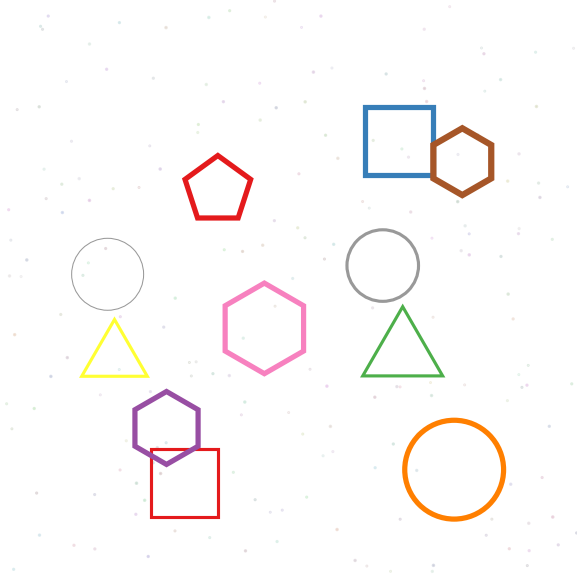[{"shape": "square", "thickness": 1.5, "radius": 0.29, "center": [0.319, 0.162]}, {"shape": "pentagon", "thickness": 2.5, "radius": 0.3, "center": [0.377, 0.67]}, {"shape": "square", "thickness": 2.5, "radius": 0.29, "center": [0.691, 0.755]}, {"shape": "triangle", "thickness": 1.5, "radius": 0.4, "center": [0.697, 0.388]}, {"shape": "hexagon", "thickness": 2.5, "radius": 0.32, "center": [0.288, 0.258]}, {"shape": "circle", "thickness": 2.5, "radius": 0.43, "center": [0.786, 0.186]}, {"shape": "triangle", "thickness": 1.5, "radius": 0.33, "center": [0.198, 0.38]}, {"shape": "hexagon", "thickness": 3, "radius": 0.29, "center": [0.801, 0.719]}, {"shape": "hexagon", "thickness": 2.5, "radius": 0.39, "center": [0.458, 0.43]}, {"shape": "circle", "thickness": 1.5, "radius": 0.31, "center": [0.663, 0.539]}, {"shape": "circle", "thickness": 0.5, "radius": 0.31, "center": [0.186, 0.524]}]